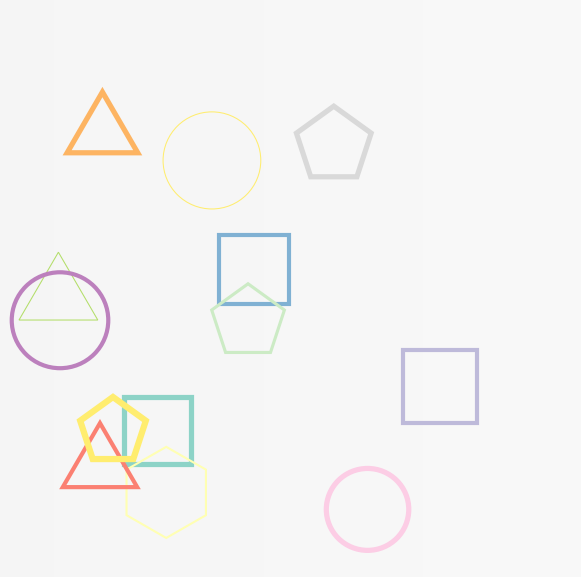[{"shape": "square", "thickness": 2.5, "radius": 0.29, "center": [0.27, 0.254]}, {"shape": "hexagon", "thickness": 1, "radius": 0.39, "center": [0.286, 0.146]}, {"shape": "square", "thickness": 2, "radius": 0.32, "center": [0.757, 0.331]}, {"shape": "triangle", "thickness": 2, "radius": 0.37, "center": [0.172, 0.193]}, {"shape": "square", "thickness": 2, "radius": 0.3, "center": [0.437, 0.533]}, {"shape": "triangle", "thickness": 2.5, "radius": 0.35, "center": [0.176, 0.77]}, {"shape": "triangle", "thickness": 0.5, "radius": 0.39, "center": [0.1, 0.484]}, {"shape": "circle", "thickness": 2.5, "radius": 0.35, "center": [0.632, 0.117]}, {"shape": "pentagon", "thickness": 2.5, "radius": 0.34, "center": [0.574, 0.748]}, {"shape": "circle", "thickness": 2, "radius": 0.42, "center": [0.103, 0.445]}, {"shape": "pentagon", "thickness": 1.5, "radius": 0.33, "center": [0.427, 0.442]}, {"shape": "pentagon", "thickness": 3, "radius": 0.3, "center": [0.194, 0.252]}, {"shape": "circle", "thickness": 0.5, "radius": 0.42, "center": [0.365, 0.721]}]